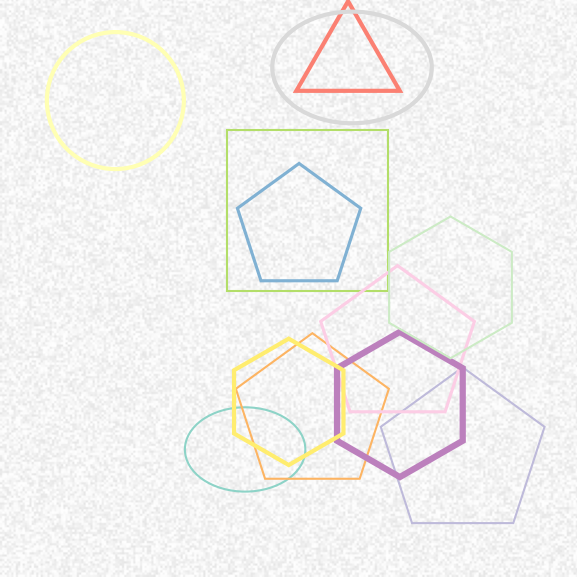[{"shape": "oval", "thickness": 1, "radius": 0.52, "center": [0.424, 0.221]}, {"shape": "circle", "thickness": 2, "radius": 0.59, "center": [0.2, 0.825]}, {"shape": "pentagon", "thickness": 1, "radius": 0.75, "center": [0.801, 0.214]}, {"shape": "triangle", "thickness": 2, "radius": 0.52, "center": [0.603, 0.894]}, {"shape": "pentagon", "thickness": 1.5, "radius": 0.56, "center": [0.518, 0.604]}, {"shape": "pentagon", "thickness": 1, "radius": 0.7, "center": [0.541, 0.283]}, {"shape": "square", "thickness": 1, "radius": 0.7, "center": [0.532, 0.634]}, {"shape": "pentagon", "thickness": 1.5, "radius": 0.7, "center": [0.688, 0.399]}, {"shape": "oval", "thickness": 2, "radius": 0.69, "center": [0.61, 0.882]}, {"shape": "hexagon", "thickness": 3, "radius": 0.63, "center": [0.692, 0.299]}, {"shape": "hexagon", "thickness": 1, "radius": 0.61, "center": [0.78, 0.502]}, {"shape": "hexagon", "thickness": 2, "radius": 0.55, "center": [0.5, 0.303]}]